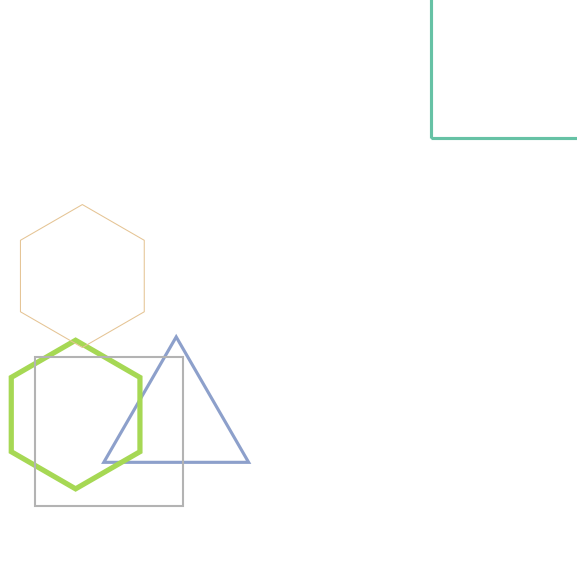[{"shape": "square", "thickness": 1.5, "radius": 0.65, "center": [0.876, 0.889]}, {"shape": "triangle", "thickness": 1.5, "radius": 0.72, "center": [0.305, 0.271]}, {"shape": "hexagon", "thickness": 2.5, "radius": 0.64, "center": [0.131, 0.281]}, {"shape": "hexagon", "thickness": 0.5, "radius": 0.62, "center": [0.143, 0.521]}, {"shape": "square", "thickness": 1, "radius": 0.64, "center": [0.189, 0.252]}]